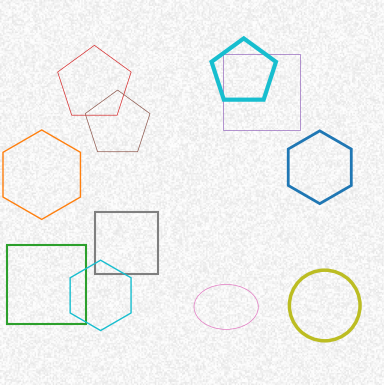[{"shape": "hexagon", "thickness": 2, "radius": 0.47, "center": [0.831, 0.566]}, {"shape": "hexagon", "thickness": 1, "radius": 0.58, "center": [0.108, 0.546]}, {"shape": "square", "thickness": 1.5, "radius": 0.51, "center": [0.121, 0.261]}, {"shape": "pentagon", "thickness": 0.5, "radius": 0.5, "center": [0.245, 0.782]}, {"shape": "square", "thickness": 0.5, "radius": 0.5, "center": [0.68, 0.761]}, {"shape": "pentagon", "thickness": 0.5, "radius": 0.44, "center": [0.305, 0.678]}, {"shape": "oval", "thickness": 0.5, "radius": 0.42, "center": [0.587, 0.203]}, {"shape": "square", "thickness": 1.5, "radius": 0.4, "center": [0.329, 0.369]}, {"shape": "circle", "thickness": 2.5, "radius": 0.46, "center": [0.843, 0.207]}, {"shape": "pentagon", "thickness": 3, "radius": 0.44, "center": [0.633, 0.812]}, {"shape": "hexagon", "thickness": 1, "radius": 0.46, "center": [0.261, 0.233]}]